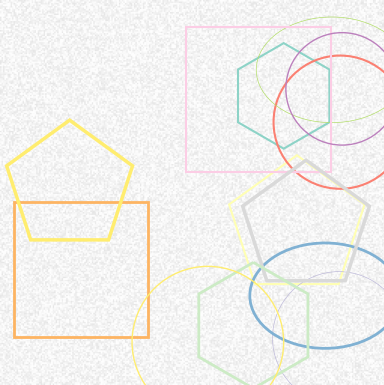[{"shape": "hexagon", "thickness": 1.5, "radius": 0.69, "center": [0.737, 0.751]}, {"shape": "pentagon", "thickness": 1.5, "radius": 0.93, "center": [0.771, 0.412]}, {"shape": "circle", "thickness": 0.5, "radius": 0.86, "center": [0.88, 0.122]}, {"shape": "circle", "thickness": 1.5, "radius": 0.87, "center": [0.884, 0.683]}, {"shape": "oval", "thickness": 2, "radius": 0.98, "center": [0.844, 0.232]}, {"shape": "square", "thickness": 2, "radius": 0.87, "center": [0.211, 0.3]}, {"shape": "oval", "thickness": 0.5, "radius": 0.98, "center": [0.862, 0.819]}, {"shape": "square", "thickness": 1.5, "radius": 0.94, "center": [0.671, 0.741]}, {"shape": "pentagon", "thickness": 2.5, "radius": 0.87, "center": [0.795, 0.411]}, {"shape": "circle", "thickness": 1, "radius": 0.73, "center": [0.889, 0.769]}, {"shape": "hexagon", "thickness": 2, "radius": 0.82, "center": [0.658, 0.155]}, {"shape": "pentagon", "thickness": 2.5, "radius": 0.86, "center": [0.181, 0.516]}, {"shape": "circle", "thickness": 1, "radius": 0.98, "center": [0.54, 0.111]}]